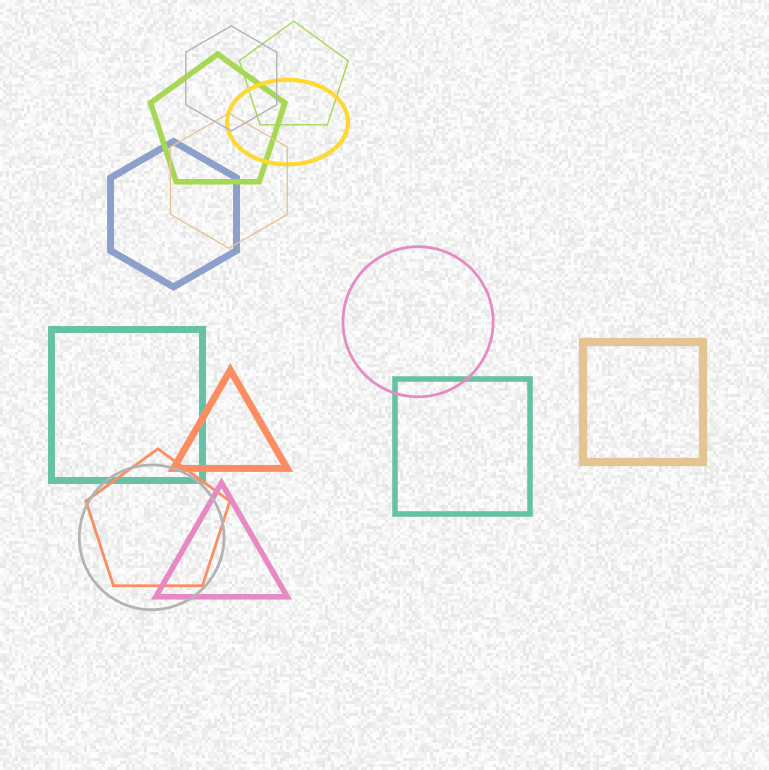[{"shape": "square", "thickness": 2.5, "radius": 0.49, "center": [0.164, 0.475]}, {"shape": "square", "thickness": 2, "radius": 0.44, "center": [0.6, 0.42]}, {"shape": "pentagon", "thickness": 1, "radius": 0.49, "center": [0.205, 0.319]}, {"shape": "triangle", "thickness": 2.5, "radius": 0.43, "center": [0.299, 0.434]}, {"shape": "hexagon", "thickness": 2.5, "radius": 0.47, "center": [0.225, 0.722]}, {"shape": "triangle", "thickness": 2, "radius": 0.49, "center": [0.288, 0.274]}, {"shape": "circle", "thickness": 1, "radius": 0.49, "center": [0.543, 0.582]}, {"shape": "pentagon", "thickness": 0.5, "radius": 0.37, "center": [0.382, 0.898]}, {"shape": "pentagon", "thickness": 2, "radius": 0.46, "center": [0.283, 0.838]}, {"shape": "oval", "thickness": 1.5, "radius": 0.39, "center": [0.373, 0.841]}, {"shape": "hexagon", "thickness": 0.5, "radius": 0.44, "center": [0.297, 0.765]}, {"shape": "square", "thickness": 3, "radius": 0.39, "center": [0.835, 0.478]}, {"shape": "circle", "thickness": 1, "radius": 0.47, "center": [0.197, 0.302]}, {"shape": "hexagon", "thickness": 0.5, "radius": 0.34, "center": [0.3, 0.898]}]